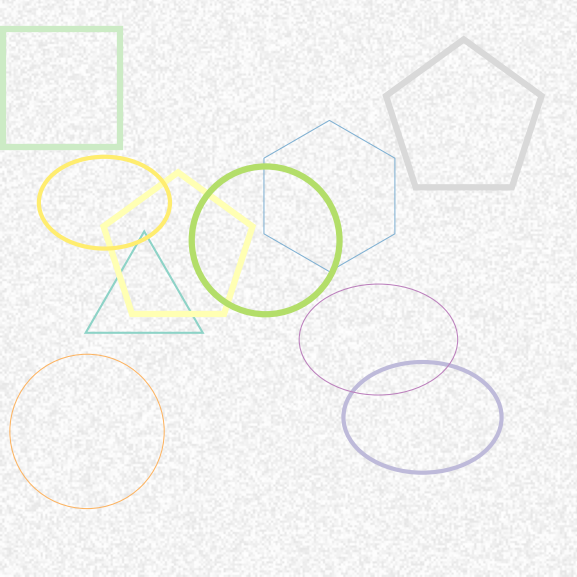[{"shape": "triangle", "thickness": 1, "radius": 0.59, "center": [0.25, 0.481]}, {"shape": "pentagon", "thickness": 3, "radius": 0.68, "center": [0.308, 0.565]}, {"shape": "oval", "thickness": 2, "radius": 0.68, "center": [0.732, 0.276]}, {"shape": "hexagon", "thickness": 0.5, "radius": 0.65, "center": [0.57, 0.66]}, {"shape": "circle", "thickness": 0.5, "radius": 0.67, "center": [0.151, 0.252]}, {"shape": "circle", "thickness": 3, "radius": 0.64, "center": [0.46, 0.583]}, {"shape": "pentagon", "thickness": 3, "radius": 0.71, "center": [0.803, 0.789]}, {"shape": "oval", "thickness": 0.5, "radius": 0.69, "center": [0.655, 0.411]}, {"shape": "square", "thickness": 3, "radius": 0.51, "center": [0.106, 0.847]}, {"shape": "oval", "thickness": 2, "radius": 0.57, "center": [0.181, 0.648]}]